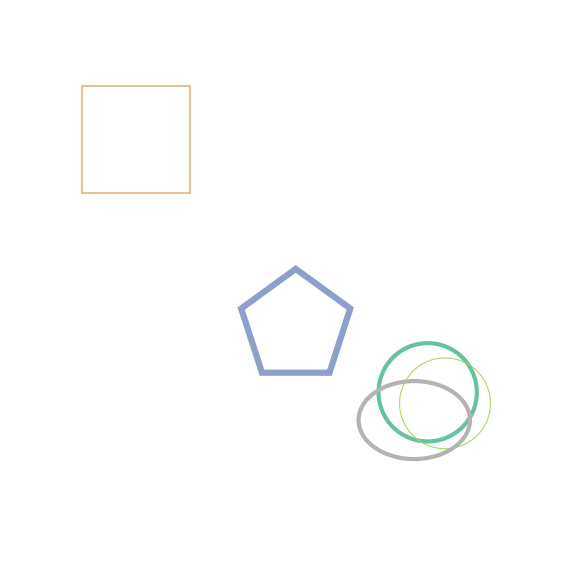[{"shape": "circle", "thickness": 2, "radius": 0.43, "center": [0.741, 0.32]}, {"shape": "pentagon", "thickness": 3, "radius": 0.5, "center": [0.512, 0.434]}, {"shape": "circle", "thickness": 0.5, "radius": 0.39, "center": [0.771, 0.301]}, {"shape": "square", "thickness": 1, "radius": 0.47, "center": [0.236, 0.758]}, {"shape": "oval", "thickness": 2, "radius": 0.48, "center": [0.717, 0.272]}]